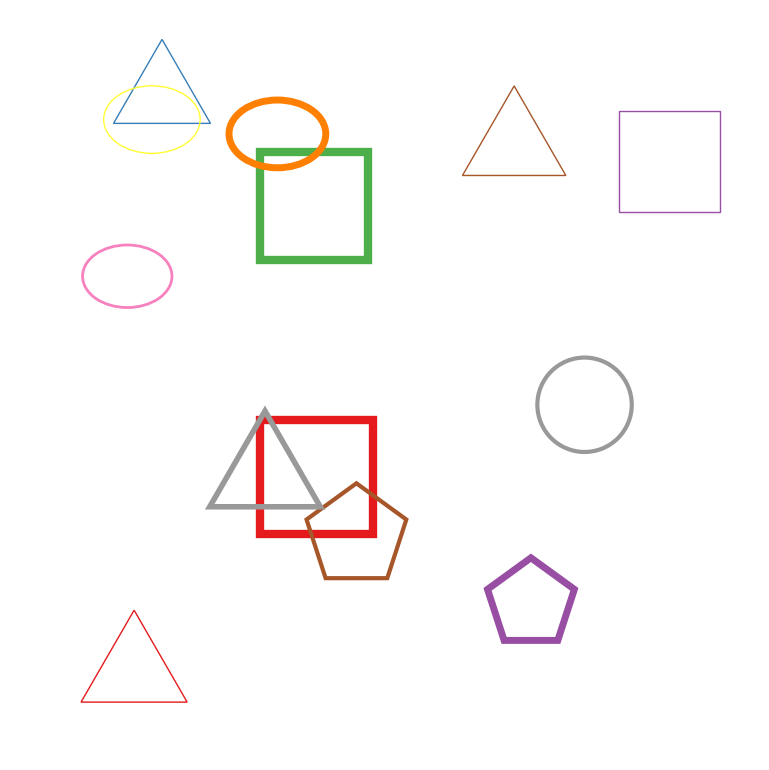[{"shape": "triangle", "thickness": 0.5, "radius": 0.4, "center": [0.174, 0.128]}, {"shape": "square", "thickness": 3, "radius": 0.37, "center": [0.411, 0.381]}, {"shape": "triangle", "thickness": 0.5, "radius": 0.36, "center": [0.21, 0.876]}, {"shape": "square", "thickness": 3, "radius": 0.35, "center": [0.408, 0.732]}, {"shape": "square", "thickness": 0.5, "radius": 0.33, "center": [0.87, 0.79]}, {"shape": "pentagon", "thickness": 2.5, "radius": 0.3, "center": [0.69, 0.216]}, {"shape": "oval", "thickness": 2.5, "radius": 0.31, "center": [0.36, 0.826]}, {"shape": "oval", "thickness": 0.5, "radius": 0.31, "center": [0.197, 0.845]}, {"shape": "pentagon", "thickness": 1.5, "radius": 0.34, "center": [0.463, 0.304]}, {"shape": "triangle", "thickness": 0.5, "radius": 0.39, "center": [0.668, 0.811]}, {"shape": "oval", "thickness": 1, "radius": 0.29, "center": [0.165, 0.641]}, {"shape": "circle", "thickness": 1.5, "radius": 0.31, "center": [0.759, 0.474]}, {"shape": "triangle", "thickness": 2, "radius": 0.41, "center": [0.344, 0.383]}]